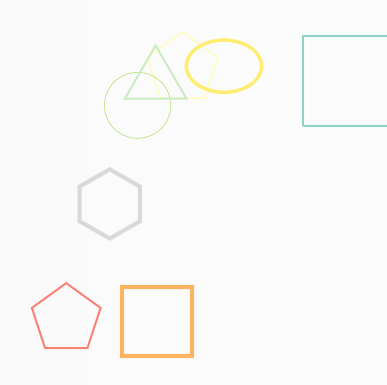[{"shape": "square", "thickness": 1.5, "radius": 0.58, "center": [0.899, 0.789]}, {"shape": "pentagon", "thickness": 1, "radius": 0.48, "center": [0.47, 0.822]}, {"shape": "pentagon", "thickness": 1.5, "radius": 0.47, "center": [0.171, 0.171]}, {"shape": "square", "thickness": 3, "radius": 0.45, "center": [0.405, 0.164]}, {"shape": "circle", "thickness": 0.5, "radius": 0.43, "center": [0.355, 0.726]}, {"shape": "hexagon", "thickness": 3, "radius": 0.45, "center": [0.283, 0.47]}, {"shape": "triangle", "thickness": 1.5, "radius": 0.46, "center": [0.402, 0.79]}, {"shape": "oval", "thickness": 2.5, "radius": 0.48, "center": [0.578, 0.828]}]